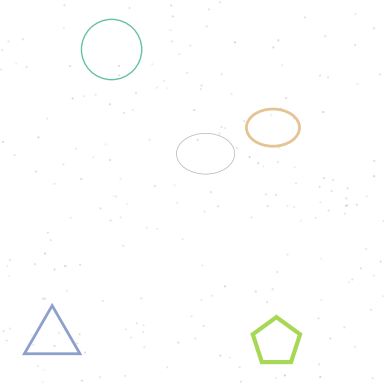[{"shape": "circle", "thickness": 1, "radius": 0.39, "center": [0.29, 0.871]}, {"shape": "triangle", "thickness": 2, "radius": 0.42, "center": [0.135, 0.123]}, {"shape": "pentagon", "thickness": 3, "radius": 0.32, "center": [0.718, 0.112]}, {"shape": "oval", "thickness": 2, "radius": 0.34, "center": [0.709, 0.669]}, {"shape": "oval", "thickness": 0.5, "radius": 0.38, "center": [0.534, 0.601]}]